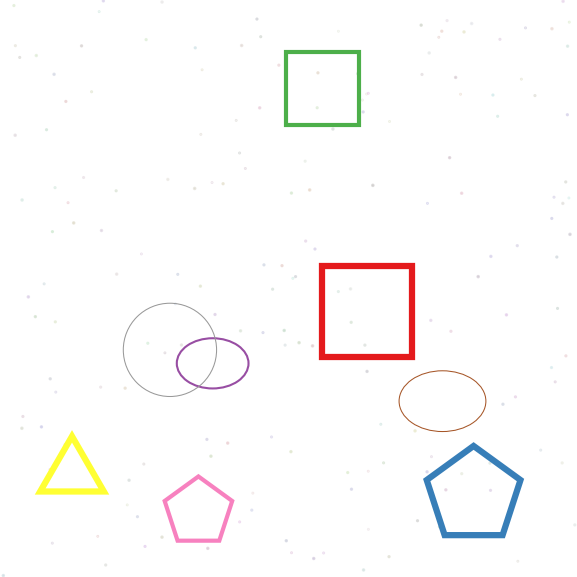[{"shape": "square", "thickness": 3, "radius": 0.39, "center": [0.635, 0.46]}, {"shape": "pentagon", "thickness": 3, "radius": 0.43, "center": [0.82, 0.142]}, {"shape": "square", "thickness": 2, "radius": 0.32, "center": [0.558, 0.846]}, {"shape": "oval", "thickness": 1, "radius": 0.31, "center": [0.368, 0.37]}, {"shape": "triangle", "thickness": 3, "radius": 0.32, "center": [0.125, 0.18]}, {"shape": "oval", "thickness": 0.5, "radius": 0.38, "center": [0.766, 0.304]}, {"shape": "pentagon", "thickness": 2, "radius": 0.31, "center": [0.344, 0.113]}, {"shape": "circle", "thickness": 0.5, "radius": 0.4, "center": [0.294, 0.393]}]